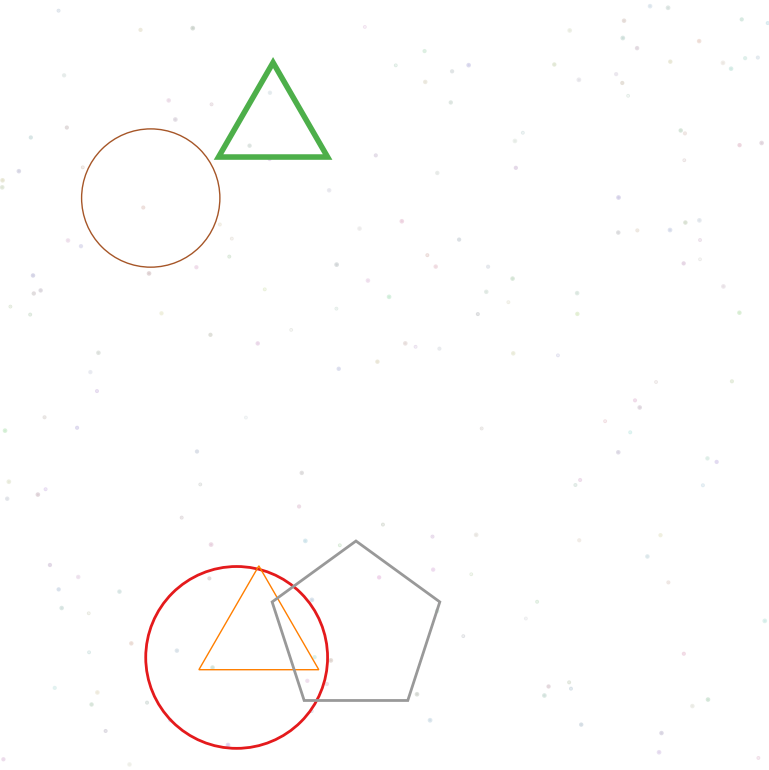[{"shape": "circle", "thickness": 1, "radius": 0.59, "center": [0.307, 0.146]}, {"shape": "triangle", "thickness": 2, "radius": 0.41, "center": [0.355, 0.837]}, {"shape": "triangle", "thickness": 0.5, "radius": 0.45, "center": [0.336, 0.175]}, {"shape": "circle", "thickness": 0.5, "radius": 0.45, "center": [0.196, 0.743]}, {"shape": "pentagon", "thickness": 1, "radius": 0.57, "center": [0.462, 0.183]}]